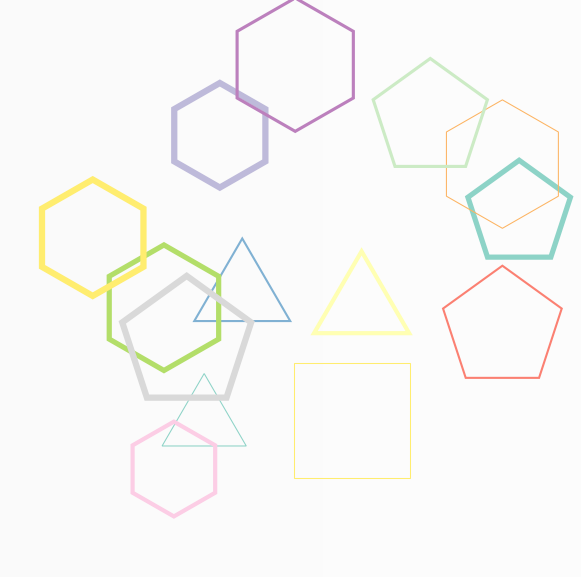[{"shape": "pentagon", "thickness": 2.5, "radius": 0.46, "center": [0.893, 0.629]}, {"shape": "triangle", "thickness": 0.5, "radius": 0.42, "center": [0.351, 0.269]}, {"shape": "triangle", "thickness": 2, "radius": 0.47, "center": [0.622, 0.469]}, {"shape": "hexagon", "thickness": 3, "radius": 0.45, "center": [0.378, 0.765]}, {"shape": "pentagon", "thickness": 1, "radius": 0.54, "center": [0.864, 0.432]}, {"shape": "triangle", "thickness": 1, "radius": 0.48, "center": [0.417, 0.491]}, {"shape": "hexagon", "thickness": 0.5, "radius": 0.56, "center": [0.864, 0.715]}, {"shape": "hexagon", "thickness": 2.5, "radius": 0.54, "center": [0.282, 0.466]}, {"shape": "hexagon", "thickness": 2, "radius": 0.41, "center": [0.299, 0.187]}, {"shape": "pentagon", "thickness": 3, "radius": 0.58, "center": [0.321, 0.405]}, {"shape": "hexagon", "thickness": 1.5, "radius": 0.58, "center": [0.508, 0.887]}, {"shape": "pentagon", "thickness": 1.5, "radius": 0.52, "center": [0.74, 0.795]}, {"shape": "square", "thickness": 0.5, "radius": 0.5, "center": [0.605, 0.271]}, {"shape": "hexagon", "thickness": 3, "radius": 0.5, "center": [0.16, 0.587]}]